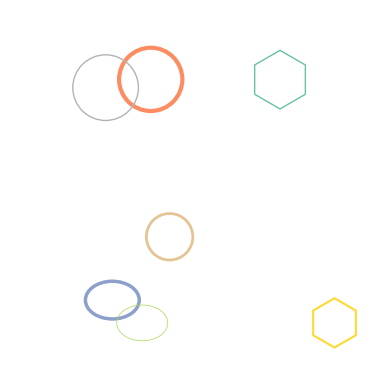[{"shape": "hexagon", "thickness": 1, "radius": 0.38, "center": [0.727, 0.793]}, {"shape": "circle", "thickness": 3, "radius": 0.41, "center": [0.392, 0.794]}, {"shape": "oval", "thickness": 2.5, "radius": 0.35, "center": [0.292, 0.221]}, {"shape": "oval", "thickness": 0.5, "radius": 0.33, "center": [0.369, 0.161]}, {"shape": "hexagon", "thickness": 1.5, "radius": 0.32, "center": [0.869, 0.161]}, {"shape": "circle", "thickness": 2, "radius": 0.3, "center": [0.441, 0.385]}, {"shape": "circle", "thickness": 1, "radius": 0.43, "center": [0.274, 0.772]}]